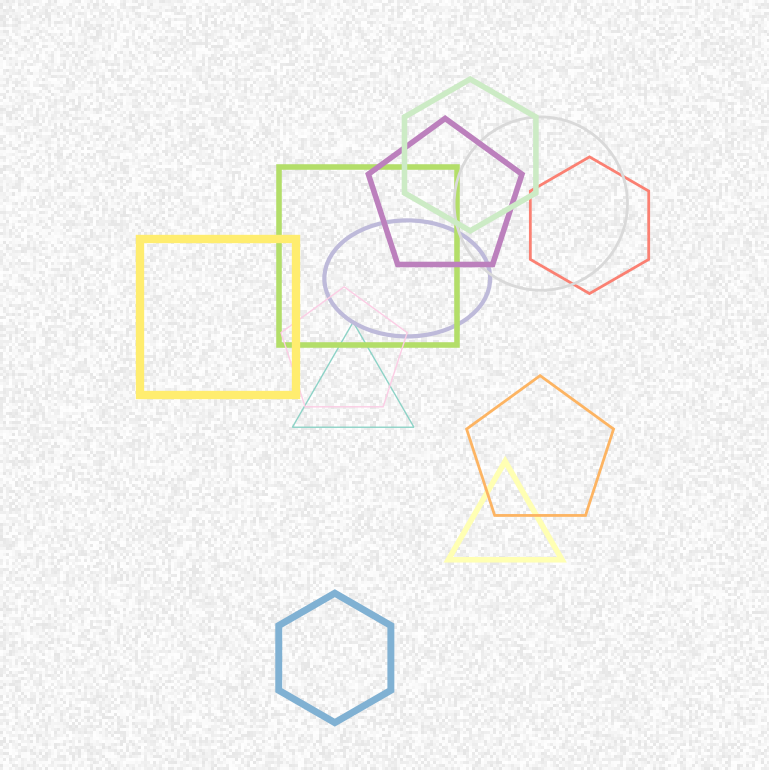[{"shape": "triangle", "thickness": 0.5, "radius": 0.46, "center": [0.459, 0.491]}, {"shape": "triangle", "thickness": 2, "radius": 0.43, "center": [0.656, 0.316]}, {"shape": "oval", "thickness": 1.5, "radius": 0.54, "center": [0.529, 0.638]}, {"shape": "hexagon", "thickness": 1, "radius": 0.44, "center": [0.766, 0.707]}, {"shape": "hexagon", "thickness": 2.5, "radius": 0.42, "center": [0.435, 0.146]}, {"shape": "pentagon", "thickness": 1, "radius": 0.5, "center": [0.701, 0.412]}, {"shape": "square", "thickness": 2, "radius": 0.58, "center": [0.478, 0.668]}, {"shape": "pentagon", "thickness": 0.5, "radius": 0.43, "center": [0.447, 0.541]}, {"shape": "circle", "thickness": 1, "radius": 0.56, "center": [0.702, 0.736]}, {"shape": "pentagon", "thickness": 2, "radius": 0.52, "center": [0.578, 0.741]}, {"shape": "hexagon", "thickness": 2, "radius": 0.49, "center": [0.611, 0.799]}, {"shape": "square", "thickness": 3, "radius": 0.51, "center": [0.283, 0.588]}]